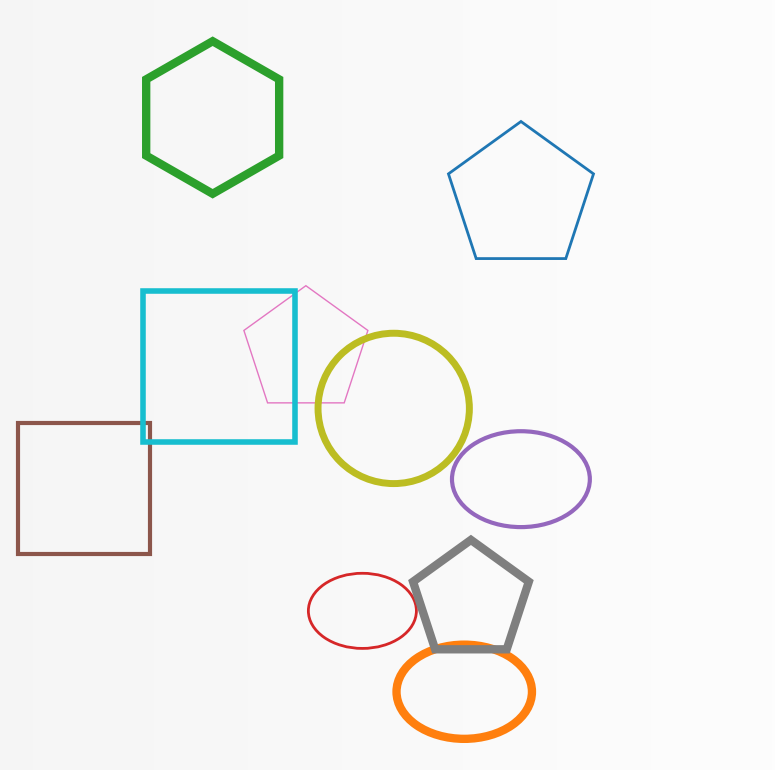[{"shape": "pentagon", "thickness": 1, "radius": 0.49, "center": [0.672, 0.744]}, {"shape": "oval", "thickness": 3, "radius": 0.44, "center": [0.599, 0.102]}, {"shape": "hexagon", "thickness": 3, "radius": 0.5, "center": [0.274, 0.847]}, {"shape": "oval", "thickness": 1, "radius": 0.35, "center": [0.468, 0.207]}, {"shape": "oval", "thickness": 1.5, "radius": 0.44, "center": [0.672, 0.378]}, {"shape": "square", "thickness": 1.5, "radius": 0.42, "center": [0.108, 0.366]}, {"shape": "pentagon", "thickness": 0.5, "radius": 0.42, "center": [0.395, 0.545]}, {"shape": "pentagon", "thickness": 3, "radius": 0.39, "center": [0.608, 0.22]}, {"shape": "circle", "thickness": 2.5, "radius": 0.49, "center": [0.508, 0.47]}, {"shape": "square", "thickness": 2, "radius": 0.49, "center": [0.283, 0.524]}]